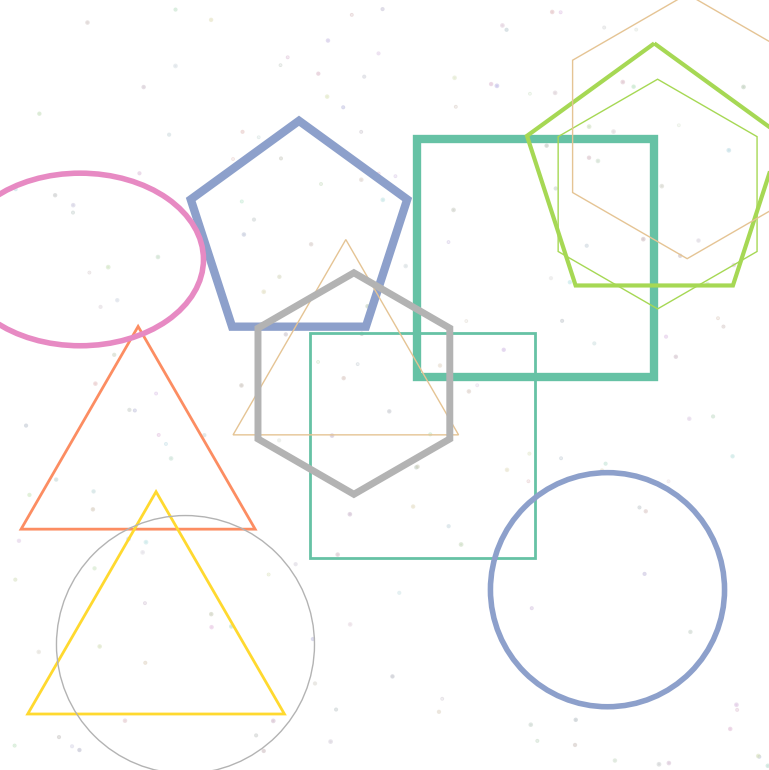[{"shape": "square", "thickness": 1, "radius": 0.73, "center": [0.548, 0.422]}, {"shape": "square", "thickness": 3, "radius": 0.77, "center": [0.696, 0.665]}, {"shape": "triangle", "thickness": 1, "radius": 0.88, "center": [0.179, 0.401]}, {"shape": "circle", "thickness": 2, "radius": 0.76, "center": [0.789, 0.234]}, {"shape": "pentagon", "thickness": 3, "radius": 0.74, "center": [0.388, 0.695]}, {"shape": "oval", "thickness": 2, "radius": 0.8, "center": [0.104, 0.663]}, {"shape": "hexagon", "thickness": 0.5, "radius": 0.75, "center": [0.854, 0.748]}, {"shape": "pentagon", "thickness": 1.5, "radius": 0.87, "center": [0.85, 0.77]}, {"shape": "triangle", "thickness": 1, "radius": 0.96, "center": [0.203, 0.169]}, {"shape": "triangle", "thickness": 0.5, "radius": 0.85, "center": [0.449, 0.52]}, {"shape": "hexagon", "thickness": 0.5, "radius": 0.86, "center": [0.892, 0.836]}, {"shape": "circle", "thickness": 0.5, "radius": 0.84, "center": [0.241, 0.163]}, {"shape": "hexagon", "thickness": 2.5, "radius": 0.72, "center": [0.46, 0.502]}]